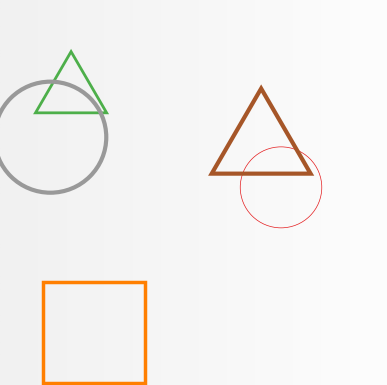[{"shape": "circle", "thickness": 0.5, "radius": 0.53, "center": [0.725, 0.513]}, {"shape": "triangle", "thickness": 2, "radius": 0.53, "center": [0.183, 0.76]}, {"shape": "square", "thickness": 2.5, "radius": 0.66, "center": [0.243, 0.136]}, {"shape": "triangle", "thickness": 3, "radius": 0.74, "center": [0.674, 0.623]}, {"shape": "circle", "thickness": 3, "radius": 0.72, "center": [0.13, 0.644]}]